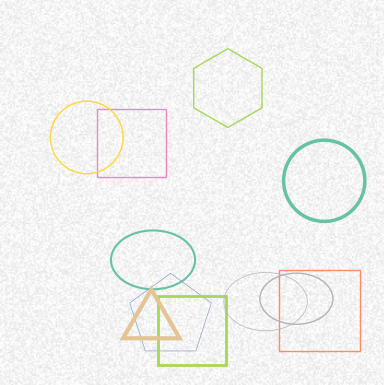[{"shape": "circle", "thickness": 2.5, "radius": 0.53, "center": [0.842, 0.53]}, {"shape": "oval", "thickness": 1.5, "radius": 0.55, "center": [0.398, 0.325]}, {"shape": "square", "thickness": 1, "radius": 0.53, "center": [0.83, 0.193]}, {"shape": "pentagon", "thickness": 0.5, "radius": 0.56, "center": [0.443, 0.179]}, {"shape": "square", "thickness": 1, "radius": 0.45, "center": [0.341, 0.629]}, {"shape": "square", "thickness": 2, "radius": 0.44, "center": [0.5, 0.142]}, {"shape": "hexagon", "thickness": 1, "radius": 0.51, "center": [0.592, 0.771]}, {"shape": "circle", "thickness": 1, "radius": 0.47, "center": [0.225, 0.643]}, {"shape": "triangle", "thickness": 3, "radius": 0.42, "center": [0.393, 0.164]}, {"shape": "oval", "thickness": 1, "radius": 0.47, "center": [0.77, 0.224]}, {"shape": "oval", "thickness": 0.5, "radius": 0.54, "center": [0.69, 0.217]}]